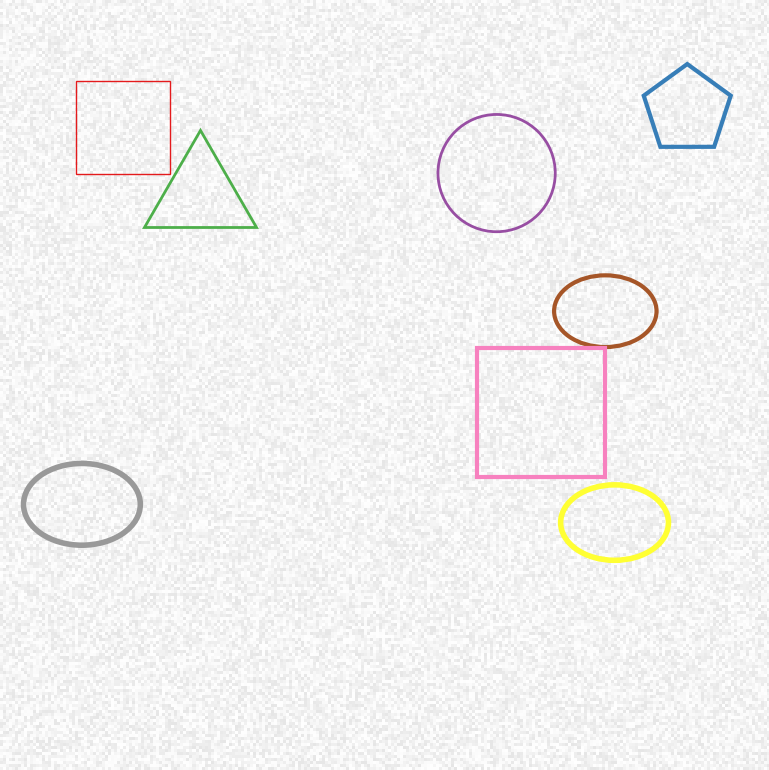[{"shape": "square", "thickness": 0.5, "radius": 0.3, "center": [0.16, 0.834]}, {"shape": "pentagon", "thickness": 1.5, "radius": 0.3, "center": [0.893, 0.857]}, {"shape": "triangle", "thickness": 1, "radius": 0.42, "center": [0.26, 0.747]}, {"shape": "circle", "thickness": 1, "radius": 0.38, "center": [0.645, 0.775]}, {"shape": "oval", "thickness": 2, "radius": 0.35, "center": [0.798, 0.321]}, {"shape": "oval", "thickness": 1.5, "radius": 0.33, "center": [0.786, 0.596]}, {"shape": "square", "thickness": 1.5, "radius": 0.42, "center": [0.703, 0.464]}, {"shape": "oval", "thickness": 2, "radius": 0.38, "center": [0.106, 0.345]}]